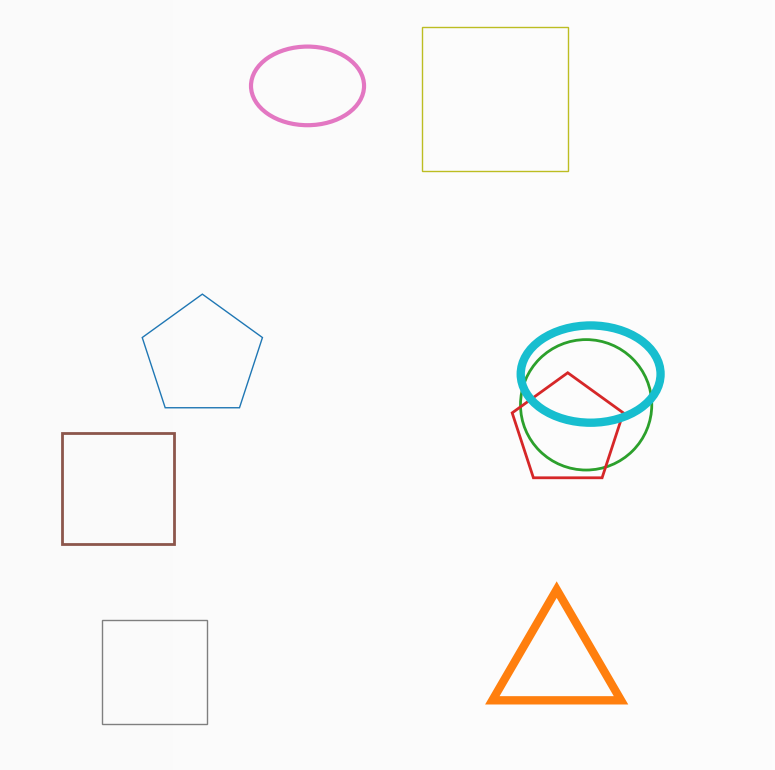[{"shape": "pentagon", "thickness": 0.5, "radius": 0.41, "center": [0.261, 0.536]}, {"shape": "triangle", "thickness": 3, "radius": 0.48, "center": [0.718, 0.138]}, {"shape": "circle", "thickness": 1, "radius": 0.42, "center": [0.756, 0.474]}, {"shape": "pentagon", "thickness": 1, "radius": 0.38, "center": [0.733, 0.44]}, {"shape": "square", "thickness": 1, "radius": 0.36, "center": [0.152, 0.366]}, {"shape": "oval", "thickness": 1.5, "radius": 0.36, "center": [0.397, 0.888]}, {"shape": "square", "thickness": 0.5, "radius": 0.34, "center": [0.2, 0.127]}, {"shape": "square", "thickness": 0.5, "radius": 0.47, "center": [0.639, 0.871]}, {"shape": "oval", "thickness": 3, "radius": 0.45, "center": [0.762, 0.514]}]